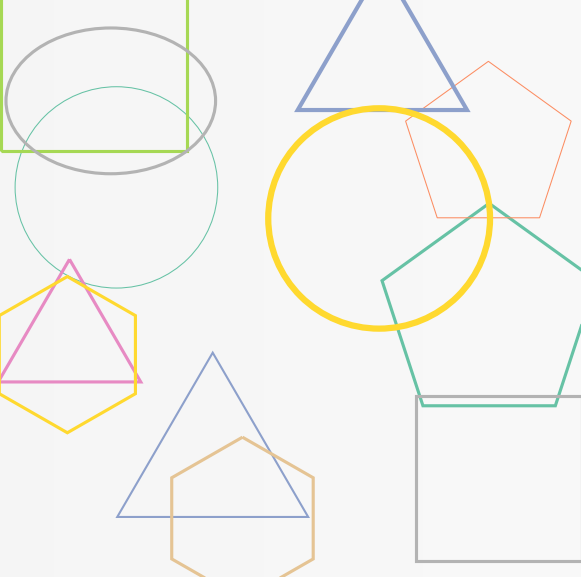[{"shape": "pentagon", "thickness": 1.5, "radius": 0.97, "center": [0.842, 0.453]}, {"shape": "circle", "thickness": 0.5, "radius": 0.87, "center": [0.2, 0.675]}, {"shape": "pentagon", "thickness": 0.5, "radius": 0.75, "center": [0.84, 0.743]}, {"shape": "triangle", "thickness": 1, "radius": 0.95, "center": [0.366, 0.199]}, {"shape": "triangle", "thickness": 2, "radius": 0.84, "center": [0.658, 0.893]}, {"shape": "triangle", "thickness": 1.5, "radius": 0.71, "center": [0.12, 0.409]}, {"shape": "square", "thickness": 1.5, "radius": 0.8, "center": [0.162, 0.898]}, {"shape": "circle", "thickness": 3, "radius": 0.95, "center": [0.652, 0.621]}, {"shape": "hexagon", "thickness": 1.5, "radius": 0.68, "center": [0.116, 0.385]}, {"shape": "hexagon", "thickness": 1.5, "radius": 0.7, "center": [0.417, 0.102]}, {"shape": "square", "thickness": 1.5, "radius": 0.71, "center": [0.859, 0.171]}, {"shape": "oval", "thickness": 1.5, "radius": 0.9, "center": [0.191, 0.824]}]